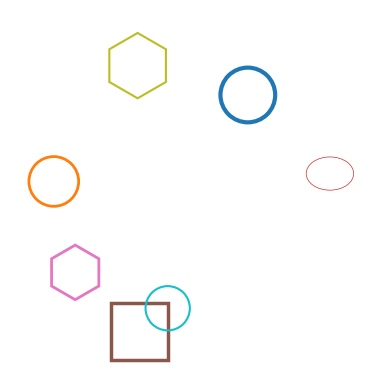[{"shape": "circle", "thickness": 3, "radius": 0.36, "center": [0.644, 0.753]}, {"shape": "circle", "thickness": 2, "radius": 0.32, "center": [0.14, 0.529]}, {"shape": "oval", "thickness": 0.5, "radius": 0.31, "center": [0.857, 0.549]}, {"shape": "square", "thickness": 2.5, "radius": 0.37, "center": [0.363, 0.14]}, {"shape": "hexagon", "thickness": 2, "radius": 0.35, "center": [0.195, 0.292]}, {"shape": "hexagon", "thickness": 1.5, "radius": 0.42, "center": [0.357, 0.83]}, {"shape": "circle", "thickness": 1.5, "radius": 0.29, "center": [0.436, 0.199]}]